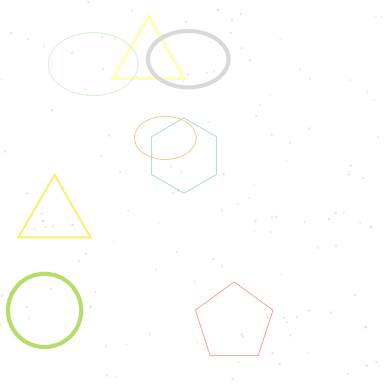[{"shape": "hexagon", "thickness": 0.5, "radius": 0.49, "center": [0.478, 0.596]}, {"shape": "triangle", "thickness": 2, "radius": 0.54, "center": [0.386, 0.85]}, {"shape": "pentagon", "thickness": 0.5, "radius": 0.53, "center": [0.608, 0.162]}, {"shape": "oval", "thickness": 0.5, "radius": 0.4, "center": [0.429, 0.642]}, {"shape": "circle", "thickness": 3, "radius": 0.48, "center": [0.116, 0.194]}, {"shape": "oval", "thickness": 3, "radius": 0.52, "center": [0.489, 0.846]}, {"shape": "oval", "thickness": 0.5, "radius": 0.58, "center": [0.242, 0.834]}, {"shape": "triangle", "thickness": 1.5, "radius": 0.54, "center": [0.142, 0.438]}]